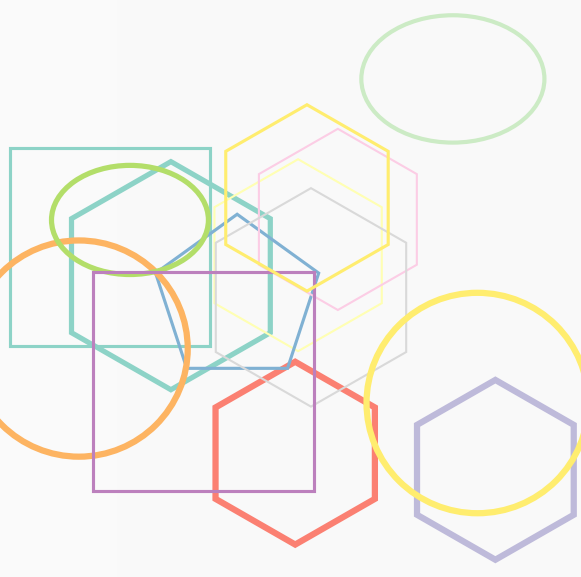[{"shape": "square", "thickness": 1.5, "radius": 0.86, "center": [0.189, 0.571]}, {"shape": "hexagon", "thickness": 2.5, "radius": 0.99, "center": [0.294, 0.522]}, {"shape": "hexagon", "thickness": 1, "radius": 0.83, "center": [0.513, 0.557]}, {"shape": "hexagon", "thickness": 3, "radius": 0.78, "center": [0.852, 0.186]}, {"shape": "hexagon", "thickness": 3, "radius": 0.79, "center": [0.508, 0.214]}, {"shape": "pentagon", "thickness": 1.5, "radius": 0.74, "center": [0.408, 0.481]}, {"shape": "circle", "thickness": 3, "radius": 0.94, "center": [0.136, 0.396]}, {"shape": "oval", "thickness": 2.5, "radius": 0.67, "center": [0.224, 0.618]}, {"shape": "hexagon", "thickness": 1, "radius": 0.78, "center": [0.581, 0.619]}, {"shape": "hexagon", "thickness": 1, "radius": 0.95, "center": [0.535, 0.484]}, {"shape": "square", "thickness": 1.5, "radius": 0.95, "center": [0.35, 0.339]}, {"shape": "oval", "thickness": 2, "radius": 0.79, "center": [0.779, 0.862]}, {"shape": "circle", "thickness": 3, "radius": 0.95, "center": [0.821, 0.301]}, {"shape": "hexagon", "thickness": 1.5, "radius": 0.81, "center": [0.528, 0.656]}]